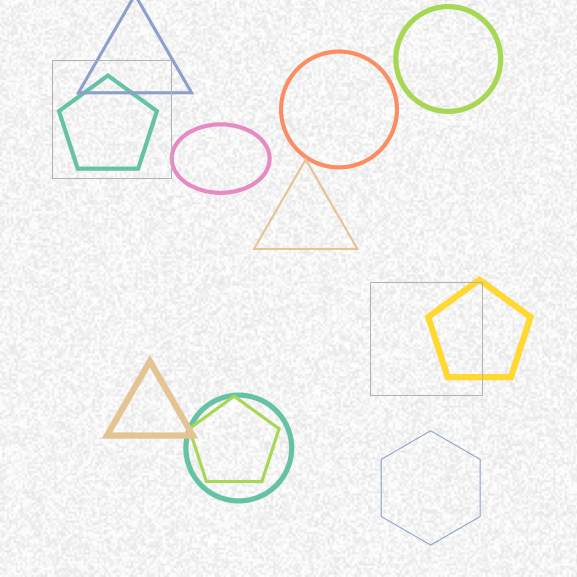[{"shape": "circle", "thickness": 2.5, "radius": 0.46, "center": [0.413, 0.223]}, {"shape": "pentagon", "thickness": 2, "radius": 0.45, "center": [0.187, 0.779]}, {"shape": "circle", "thickness": 2, "radius": 0.5, "center": [0.587, 0.81]}, {"shape": "triangle", "thickness": 1.5, "radius": 0.57, "center": [0.234, 0.895]}, {"shape": "hexagon", "thickness": 0.5, "radius": 0.49, "center": [0.746, 0.154]}, {"shape": "oval", "thickness": 2, "radius": 0.42, "center": [0.382, 0.725]}, {"shape": "circle", "thickness": 2.5, "radius": 0.45, "center": [0.776, 0.897]}, {"shape": "pentagon", "thickness": 1.5, "radius": 0.41, "center": [0.405, 0.231]}, {"shape": "pentagon", "thickness": 3, "radius": 0.47, "center": [0.83, 0.421]}, {"shape": "triangle", "thickness": 3, "radius": 0.43, "center": [0.26, 0.288]}, {"shape": "triangle", "thickness": 1, "radius": 0.52, "center": [0.529, 0.62]}, {"shape": "square", "thickness": 0.5, "radius": 0.49, "center": [0.738, 0.413]}, {"shape": "square", "thickness": 0.5, "radius": 0.51, "center": [0.193, 0.793]}]